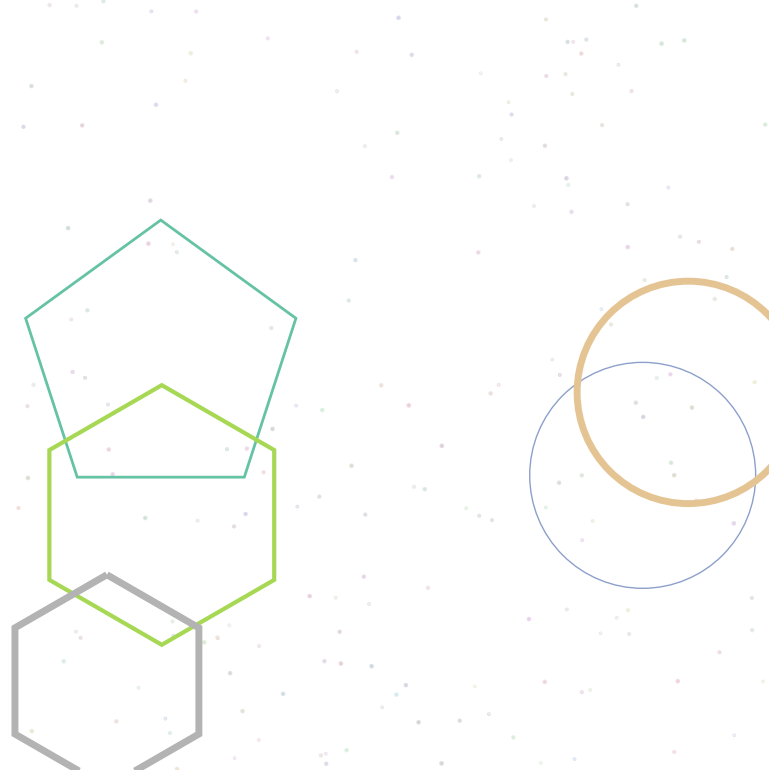[{"shape": "pentagon", "thickness": 1, "radius": 0.92, "center": [0.209, 0.53]}, {"shape": "circle", "thickness": 0.5, "radius": 0.73, "center": [0.835, 0.383]}, {"shape": "hexagon", "thickness": 1.5, "radius": 0.84, "center": [0.21, 0.331]}, {"shape": "circle", "thickness": 2.5, "radius": 0.72, "center": [0.894, 0.49]}, {"shape": "hexagon", "thickness": 2.5, "radius": 0.69, "center": [0.139, 0.116]}]